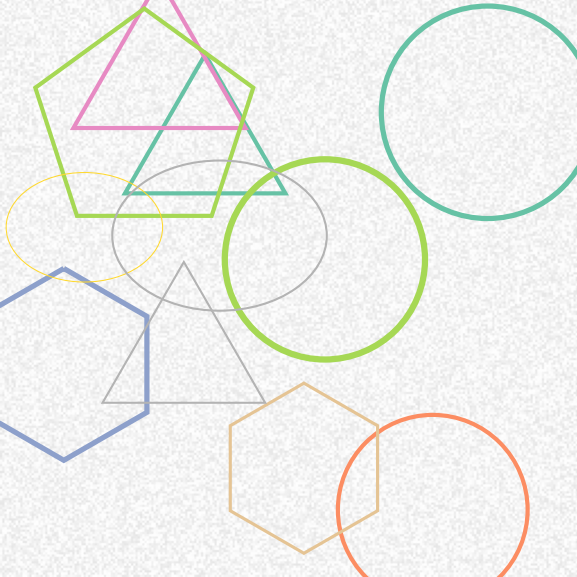[{"shape": "circle", "thickness": 2.5, "radius": 0.92, "center": [0.844, 0.805]}, {"shape": "triangle", "thickness": 2, "radius": 0.8, "center": [0.355, 0.744]}, {"shape": "circle", "thickness": 2, "radius": 0.82, "center": [0.749, 0.116]}, {"shape": "hexagon", "thickness": 2.5, "radius": 0.83, "center": [0.111, 0.368]}, {"shape": "triangle", "thickness": 2, "radius": 0.86, "center": [0.276, 0.863]}, {"shape": "circle", "thickness": 3, "radius": 0.87, "center": [0.563, 0.55]}, {"shape": "pentagon", "thickness": 2, "radius": 0.99, "center": [0.25, 0.786]}, {"shape": "oval", "thickness": 0.5, "radius": 0.68, "center": [0.146, 0.606]}, {"shape": "hexagon", "thickness": 1.5, "radius": 0.74, "center": [0.526, 0.188]}, {"shape": "triangle", "thickness": 1, "radius": 0.81, "center": [0.318, 0.383]}, {"shape": "oval", "thickness": 1, "radius": 0.93, "center": [0.38, 0.591]}]